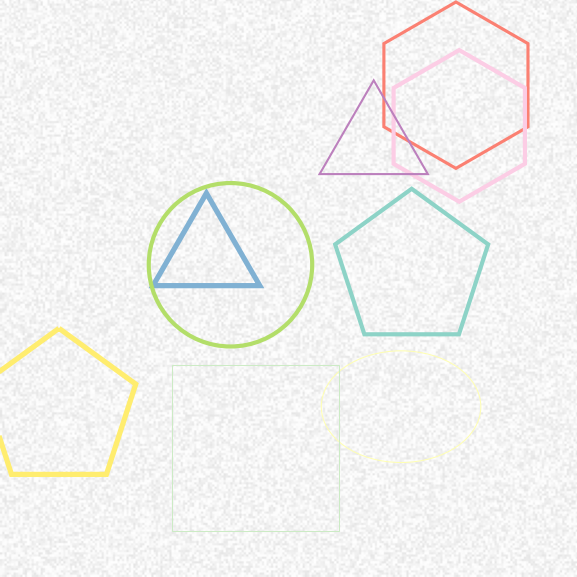[{"shape": "pentagon", "thickness": 2, "radius": 0.7, "center": [0.713, 0.533]}, {"shape": "oval", "thickness": 0.5, "radius": 0.69, "center": [0.694, 0.295]}, {"shape": "hexagon", "thickness": 1.5, "radius": 0.72, "center": [0.789, 0.852]}, {"shape": "triangle", "thickness": 2.5, "radius": 0.53, "center": [0.357, 0.558]}, {"shape": "circle", "thickness": 2, "radius": 0.71, "center": [0.399, 0.541]}, {"shape": "hexagon", "thickness": 2, "radius": 0.66, "center": [0.795, 0.781]}, {"shape": "triangle", "thickness": 1, "radius": 0.54, "center": [0.647, 0.752]}, {"shape": "square", "thickness": 0.5, "radius": 0.72, "center": [0.443, 0.223]}, {"shape": "pentagon", "thickness": 2.5, "radius": 0.7, "center": [0.102, 0.291]}]